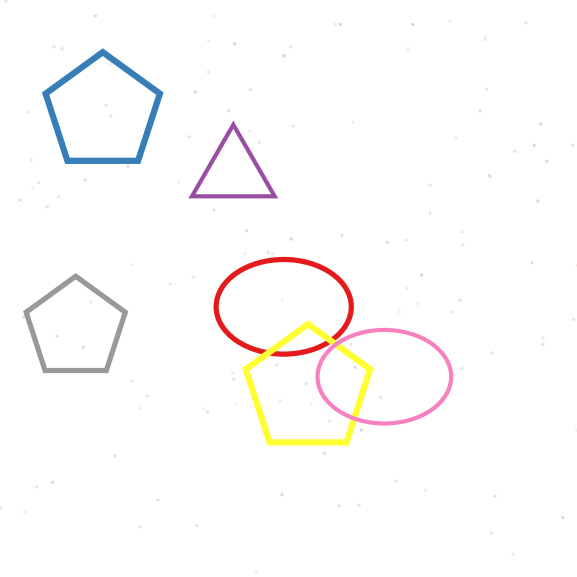[{"shape": "oval", "thickness": 2.5, "radius": 0.59, "center": [0.491, 0.468]}, {"shape": "pentagon", "thickness": 3, "radius": 0.52, "center": [0.178, 0.805]}, {"shape": "triangle", "thickness": 2, "radius": 0.41, "center": [0.404, 0.701]}, {"shape": "pentagon", "thickness": 3, "radius": 0.57, "center": [0.533, 0.325]}, {"shape": "oval", "thickness": 2, "radius": 0.58, "center": [0.666, 0.347]}, {"shape": "pentagon", "thickness": 2.5, "radius": 0.45, "center": [0.131, 0.431]}]